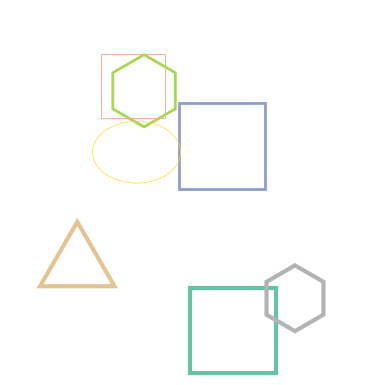[{"shape": "square", "thickness": 3, "radius": 0.56, "center": [0.606, 0.142]}, {"shape": "square", "thickness": 0.5, "radius": 0.42, "center": [0.346, 0.776]}, {"shape": "square", "thickness": 2, "radius": 0.56, "center": [0.578, 0.622]}, {"shape": "hexagon", "thickness": 2, "radius": 0.47, "center": [0.374, 0.764]}, {"shape": "oval", "thickness": 0.5, "radius": 0.57, "center": [0.355, 0.605]}, {"shape": "triangle", "thickness": 3, "radius": 0.56, "center": [0.201, 0.312]}, {"shape": "hexagon", "thickness": 3, "radius": 0.43, "center": [0.766, 0.225]}]